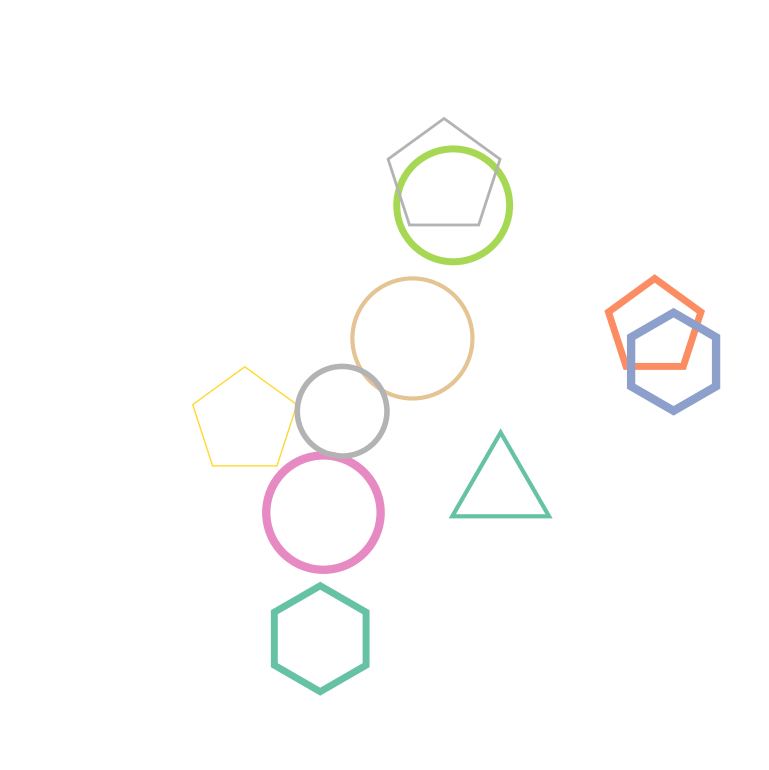[{"shape": "triangle", "thickness": 1.5, "radius": 0.36, "center": [0.65, 0.366]}, {"shape": "hexagon", "thickness": 2.5, "radius": 0.34, "center": [0.416, 0.171]}, {"shape": "pentagon", "thickness": 2.5, "radius": 0.32, "center": [0.85, 0.575]}, {"shape": "hexagon", "thickness": 3, "radius": 0.32, "center": [0.875, 0.53]}, {"shape": "circle", "thickness": 3, "radius": 0.37, "center": [0.42, 0.334]}, {"shape": "circle", "thickness": 2.5, "radius": 0.37, "center": [0.589, 0.733]}, {"shape": "pentagon", "thickness": 0.5, "radius": 0.36, "center": [0.318, 0.452]}, {"shape": "circle", "thickness": 1.5, "radius": 0.39, "center": [0.536, 0.56]}, {"shape": "circle", "thickness": 2, "radius": 0.29, "center": [0.444, 0.466]}, {"shape": "pentagon", "thickness": 1, "radius": 0.38, "center": [0.577, 0.77]}]